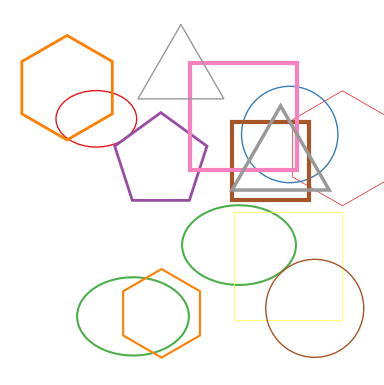[{"shape": "oval", "thickness": 1, "radius": 0.52, "center": [0.25, 0.691]}, {"shape": "hexagon", "thickness": 0.5, "radius": 0.75, "center": [0.89, 0.615]}, {"shape": "circle", "thickness": 1, "radius": 0.63, "center": [0.753, 0.651]}, {"shape": "oval", "thickness": 1.5, "radius": 0.73, "center": [0.345, 0.178]}, {"shape": "oval", "thickness": 1.5, "radius": 0.74, "center": [0.621, 0.363]}, {"shape": "pentagon", "thickness": 2, "radius": 0.63, "center": [0.418, 0.582]}, {"shape": "hexagon", "thickness": 2, "radius": 0.68, "center": [0.174, 0.772]}, {"shape": "hexagon", "thickness": 1.5, "radius": 0.58, "center": [0.42, 0.186]}, {"shape": "square", "thickness": 0.5, "radius": 0.7, "center": [0.748, 0.31]}, {"shape": "square", "thickness": 3, "radius": 0.51, "center": [0.703, 0.582]}, {"shape": "circle", "thickness": 1, "radius": 0.64, "center": [0.818, 0.199]}, {"shape": "square", "thickness": 3, "radius": 0.69, "center": [0.633, 0.698]}, {"shape": "triangle", "thickness": 1, "radius": 0.64, "center": [0.47, 0.808]}, {"shape": "triangle", "thickness": 2.5, "radius": 0.73, "center": [0.729, 0.579]}]